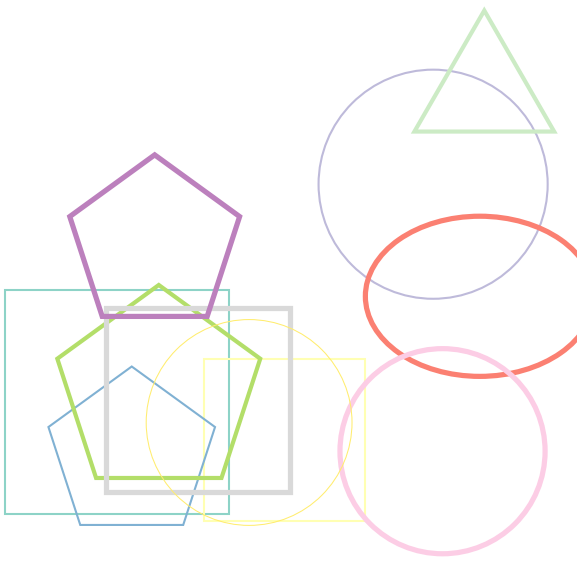[{"shape": "square", "thickness": 1, "radius": 0.97, "center": [0.203, 0.303]}, {"shape": "square", "thickness": 1, "radius": 0.7, "center": [0.493, 0.237]}, {"shape": "circle", "thickness": 1, "radius": 0.99, "center": [0.75, 0.68]}, {"shape": "oval", "thickness": 2.5, "radius": 0.99, "center": [0.831, 0.486]}, {"shape": "pentagon", "thickness": 1, "radius": 0.76, "center": [0.228, 0.213]}, {"shape": "pentagon", "thickness": 2, "radius": 0.92, "center": [0.275, 0.321]}, {"shape": "circle", "thickness": 2.5, "radius": 0.89, "center": [0.766, 0.218]}, {"shape": "square", "thickness": 2.5, "radius": 0.8, "center": [0.343, 0.307]}, {"shape": "pentagon", "thickness": 2.5, "radius": 0.77, "center": [0.268, 0.576]}, {"shape": "triangle", "thickness": 2, "radius": 0.7, "center": [0.839, 0.841]}, {"shape": "circle", "thickness": 0.5, "radius": 0.89, "center": [0.431, 0.268]}]